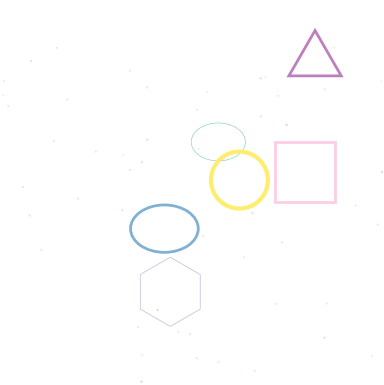[{"shape": "oval", "thickness": 0.5, "radius": 0.35, "center": [0.567, 0.631]}, {"shape": "hexagon", "thickness": 0.5, "radius": 0.45, "center": [0.442, 0.242]}, {"shape": "oval", "thickness": 2, "radius": 0.44, "center": [0.427, 0.406]}, {"shape": "square", "thickness": 2, "radius": 0.39, "center": [0.791, 0.553]}, {"shape": "triangle", "thickness": 2, "radius": 0.39, "center": [0.818, 0.842]}, {"shape": "circle", "thickness": 3, "radius": 0.37, "center": [0.622, 0.532]}]